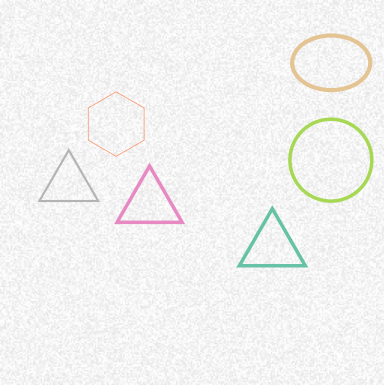[{"shape": "triangle", "thickness": 2.5, "radius": 0.49, "center": [0.707, 0.359]}, {"shape": "hexagon", "thickness": 0.5, "radius": 0.42, "center": [0.302, 0.678]}, {"shape": "triangle", "thickness": 2.5, "radius": 0.49, "center": [0.389, 0.471]}, {"shape": "circle", "thickness": 2.5, "radius": 0.53, "center": [0.859, 0.584]}, {"shape": "oval", "thickness": 3, "radius": 0.51, "center": [0.86, 0.837]}, {"shape": "triangle", "thickness": 1.5, "radius": 0.44, "center": [0.179, 0.522]}]